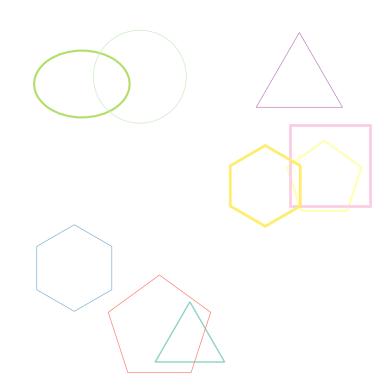[{"shape": "triangle", "thickness": 1, "radius": 0.52, "center": [0.493, 0.112]}, {"shape": "pentagon", "thickness": 1.5, "radius": 0.51, "center": [0.842, 0.534]}, {"shape": "pentagon", "thickness": 0.5, "radius": 0.7, "center": [0.414, 0.146]}, {"shape": "hexagon", "thickness": 0.5, "radius": 0.56, "center": [0.193, 0.304]}, {"shape": "oval", "thickness": 1.5, "radius": 0.62, "center": [0.213, 0.782]}, {"shape": "square", "thickness": 2, "radius": 0.52, "center": [0.857, 0.57]}, {"shape": "triangle", "thickness": 0.5, "radius": 0.65, "center": [0.778, 0.786]}, {"shape": "circle", "thickness": 0.5, "radius": 0.6, "center": [0.363, 0.801]}, {"shape": "hexagon", "thickness": 2, "radius": 0.52, "center": [0.689, 0.517]}]